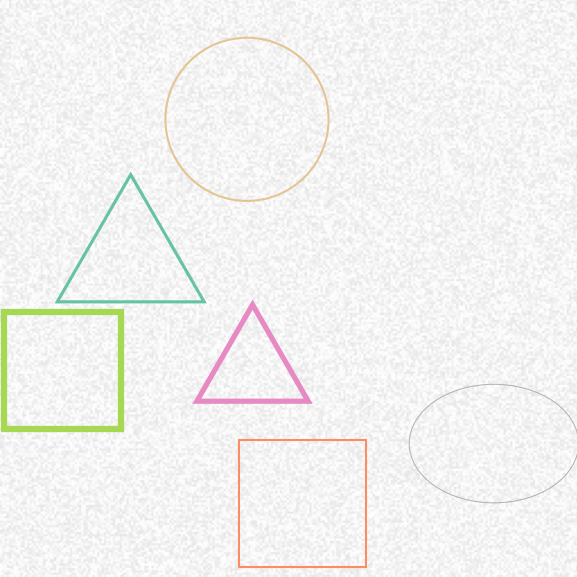[{"shape": "triangle", "thickness": 1.5, "radius": 0.73, "center": [0.226, 0.55]}, {"shape": "square", "thickness": 1, "radius": 0.55, "center": [0.524, 0.128]}, {"shape": "triangle", "thickness": 2.5, "radius": 0.56, "center": [0.437, 0.36]}, {"shape": "square", "thickness": 3, "radius": 0.51, "center": [0.108, 0.358]}, {"shape": "circle", "thickness": 1, "radius": 0.71, "center": [0.428, 0.792]}, {"shape": "oval", "thickness": 0.5, "radius": 0.73, "center": [0.855, 0.231]}]